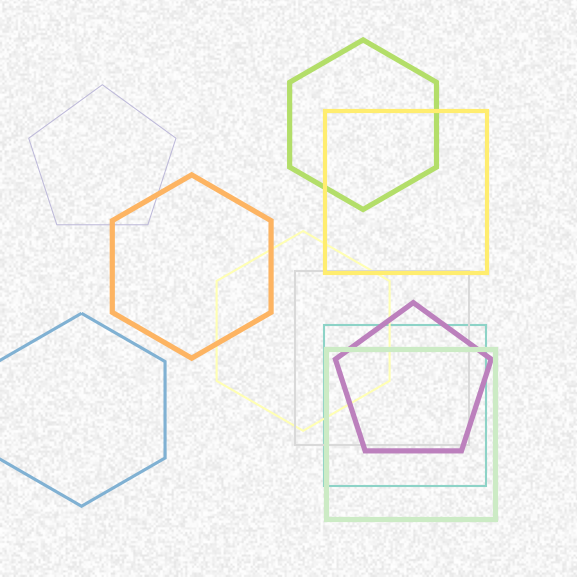[{"shape": "square", "thickness": 1, "radius": 0.7, "center": [0.702, 0.297]}, {"shape": "hexagon", "thickness": 1, "radius": 0.86, "center": [0.525, 0.426]}, {"shape": "pentagon", "thickness": 0.5, "radius": 0.67, "center": [0.177, 0.718]}, {"shape": "hexagon", "thickness": 1.5, "radius": 0.84, "center": [0.141, 0.29]}, {"shape": "hexagon", "thickness": 2.5, "radius": 0.79, "center": [0.332, 0.538]}, {"shape": "hexagon", "thickness": 2.5, "radius": 0.73, "center": [0.629, 0.783]}, {"shape": "square", "thickness": 1, "radius": 0.75, "center": [0.661, 0.38]}, {"shape": "pentagon", "thickness": 2.5, "radius": 0.71, "center": [0.716, 0.333]}, {"shape": "square", "thickness": 2.5, "radius": 0.73, "center": [0.711, 0.248]}, {"shape": "square", "thickness": 2, "radius": 0.7, "center": [0.703, 0.666]}]